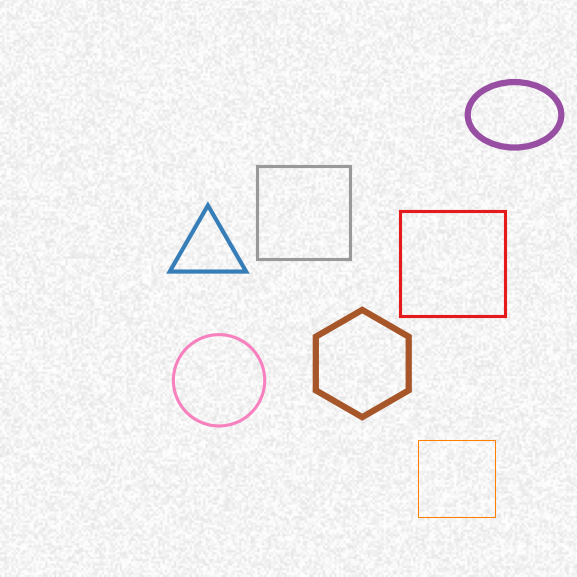[{"shape": "square", "thickness": 1.5, "radius": 0.46, "center": [0.783, 0.543]}, {"shape": "triangle", "thickness": 2, "radius": 0.38, "center": [0.36, 0.567]}, {"shape": "oval", "thickness": 3, "radius": 0.41, "center": [0.891, 0.8]}, {"shape": "square", "thickness": 0.5, "radius": 0.33, "center": [0.791, 0.17]}, {"shape": "hexagon", "thickness": 3, "radius": 0.46, "center": [0.627, 0.37]}, {"shape": "circle", "thickness": 1.5, "radius": 0.4, "center": [0.379, 0.341]}, {"shape": "square", "thickness": 1.5, "radius": 0.4, "center": [0.526, 0.631]}]